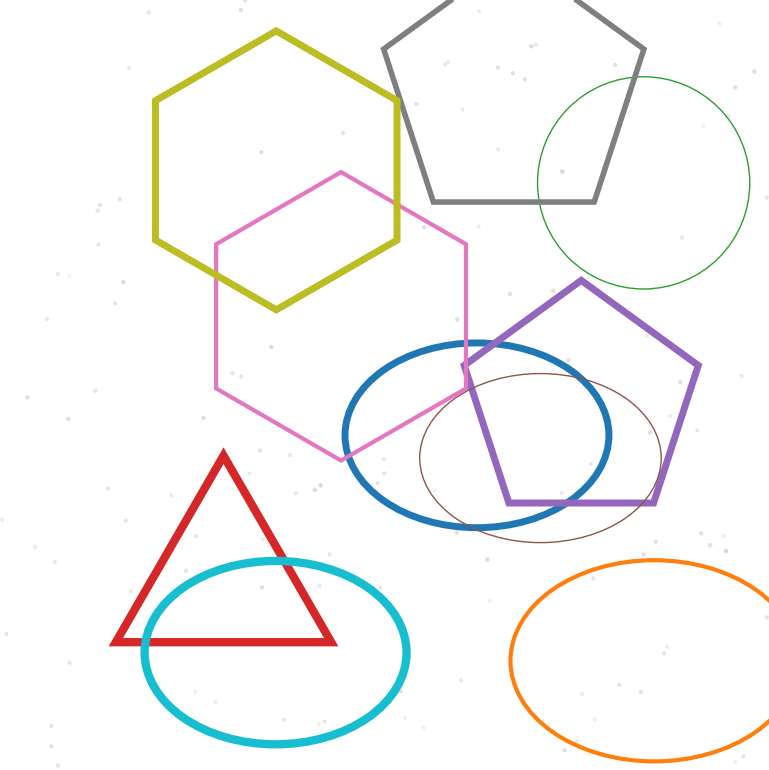[{"shape": "oval", "thickness": 2.5, "radius": 0.86, "center": [0.619, 0.435]}, {"shape": "oval", "thickness": 1.5, "radius": 0.93, "center": [0.85, 0.142]}, {"shape": "circle", "thickness": 0.5, "radius": 0.69, "center": [0.836, 0.762]}, {"shape": "triangle", "thickness": 3, "radius": 0.81, "center": [0.29, 0.247]}, {"shape": "pentagon", "thickness": 2.5, "radius": 0.8, "center": [0.755, 0.476]}, {"shape": "oval", "thickness": 0.5, "radius": 0.78, "center": [0.702, 0.405]}, {"shape": "hexagon", "thickness": 1.5, "radius": 0.94, "center": [0.443, 0.589]}, {"shape": "pentagon", "thickness": 2, "radius": 0.89, "center": [0.667, 0.881]}, {"shape": "hexagon", "thickness": 2.5, "radius": 0.91, "center": [0.359, 0.779]}, {"shape": "oval", "thickness": 3, "radius": 0.85, "center": [0.358, 0.152]}]